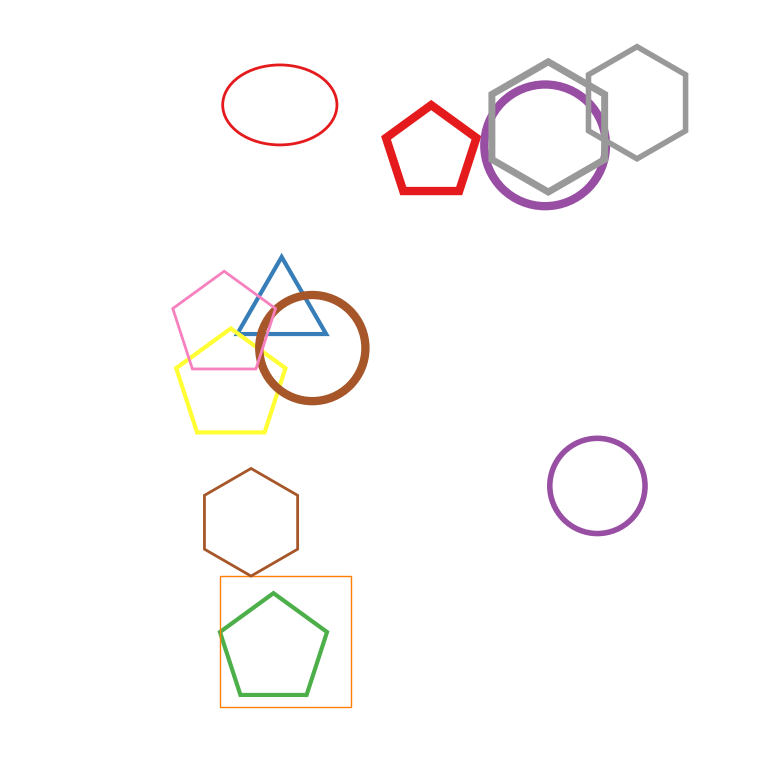[{"shape": "oval", "thickness": 1, "radius": 0.37, "center": [0.363, 0.864]}, {"shape": "pentagon", "thickness": 3, "radius": 0.31, "center": [0.56, 0.802]}, {"shape": "triangle", "thickness": 1.5, "radius": 0.33, "center": [0.366, 0.6]}, {"shape": "pentagon", "thickness": 1.5, "radius": 0.37, "center": [0.355, 0.157]}, {"shape": "circle", "thickness": 3, "radius": 0.4, "center": [0.708, 0.811]}, {"shape": "circle", "thickness": 2, "radius": 0.31, "center": [0.776, 0.369]}, {"shape": "square", "thickness": 0.5, "radius": 0.43, "center": [0.371, 0.167]}, {"shape": "pentagon", "thickness": 1.5, "radius": 0.37, "center": [0.3, 0.499]}, {"shape": "circle", "thickness": 3, "radius": 0.34, "center": [0.406, 0.548]}, {"shape": "hexagon", "thickness": 1, "radius": 0.35, "center": [0.326, 0.322]}, {"shape": "pentagon", "thickness": 1, "radius": 0.35, "center": [0.291, 0.578]}, {"shape": "hexagon", "thickness": 2, "radius": 0.36, "center": [0.827, 0.867]}, {"shape": "hexagon", "thickness": 2.5, "radius": 0.42, "center": [0.712, 0.835]}]